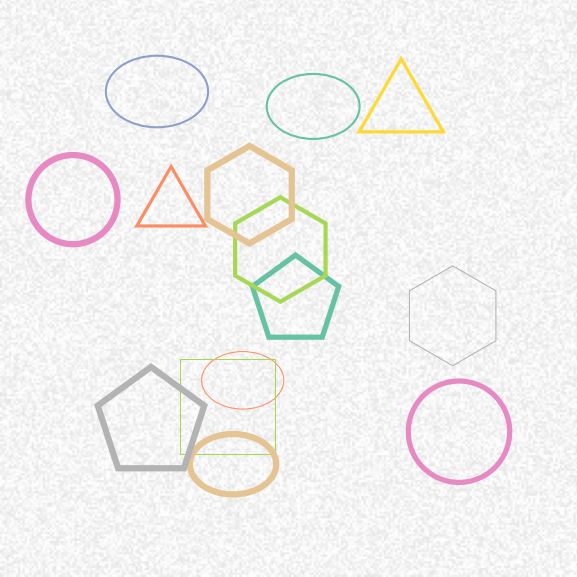[{"shape": "pentagon", "thickness": 2.5, "radius": 0.39, "center": [0.512, 0.479]}, {"shape": "oval", "thickness": 1, "radius": 0.4, "center": [0.542, 0.815]}, {"shape": "oval", "thickness": 0.5, "radius": 0.36, "center": [0.42, 0.341]}, {"shape": "triangle", "thickness": 1.5, "radius": 0.34, "center": [0.296, 0.642]}, {"shape": "oval", "thickness": 1, "radius": 0.44, "center": [0.272, 0.841]}, {"shape": "circle", "thickness": 2.5, "radius": 0.44, "center": [0.795, 0.252]}, {"shape": "circle", "thickness": 3, "radius": 0.39, "center": [0.126, 0.653]}, {"shape": "hexagon", "thickness": 2, "radius": 0.45, "center": [0.485, 0.567]}, {"shape": "square", "thickness": 0.5, "radius": 0.41, "center": [0.394, 0.295]}, {"shape": "triangle", "thickness": 1.5, "radius": 0.42, "center": [0.695, 0.813]}, {"shape": "oval", "thickness": 3, "radius": 0.37, "center": [0.404, 0.195]}, {"shape": "hexagon", "thickness": 3, "radius": 0.42, "center": [0.432, 0.662]}, {"shape": "hexagon", "thickness": 0.5, "radius": 0.43, "center": [0.784, 0.452]}, {"shape": "pentagon", "thickness": 3, "radius": 0.49, "center": [0.261, 0.267]}]